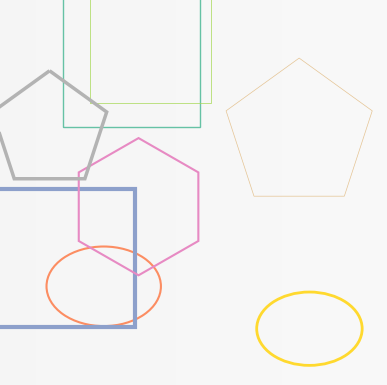[{"shape": "square", "thickness": 1, "radius": 0.89, "center": [0.34, 0.848]}, {"shape": "oval", "thickness": 1.5, "radius": 0.74, "center": [0.268, 0.256]}, {"shape": "square", "thickness": 3, "radius": 0.89, "center": [0.168, 0.33]}, {"shape": "hexagon", "thickness": 1.5, "radius": 0.89, "center": [0.358, 0.463]}, {"shape": "square", "thickness": 0.5, "radius": 0.78, "center": [0.389, 0.888]}, {"shape": "oval", "thickness": 2, "radius": 0.68, "center": [0.799, 0.146]}, {"shape": "pentagon", "thickness": 0.5, "radius": 0.99, "center": [0.772, 0.651]}, {"shape": "pentagon", "thickness": 2.5, "radius": 0.78, "center": [0.128, 0.661]}]